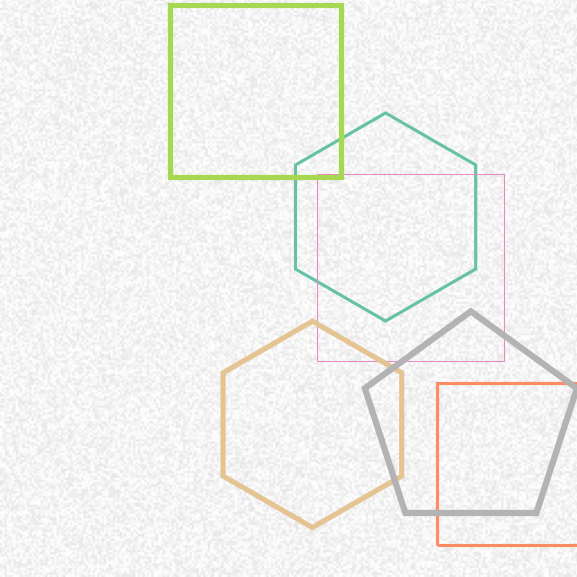[{"shape": "hexagon", "thickness": 1.5, "radius": 0.9, "center": [0.668, 0.623]}, {"shape": "square", "thickness": 1.5, "radius": 0.7, "center": [0.897, 0.195]}, {"shape": "square", "thickness": 0.5, "radius": 0.81, "center": [0.711, 0.536]}, {"shape": "square", "thickness": 2.5, "radius": 0.74, "center": [0.443, 0.841]}, {"shape": "hexagon", "thickness": 2.5, "radius": 0.89, "center": [0.541, 0.264]}, {"shape": "pentagon", "thickness": 3, "radius": 0.97, "center": [0.815, 0.267]}]